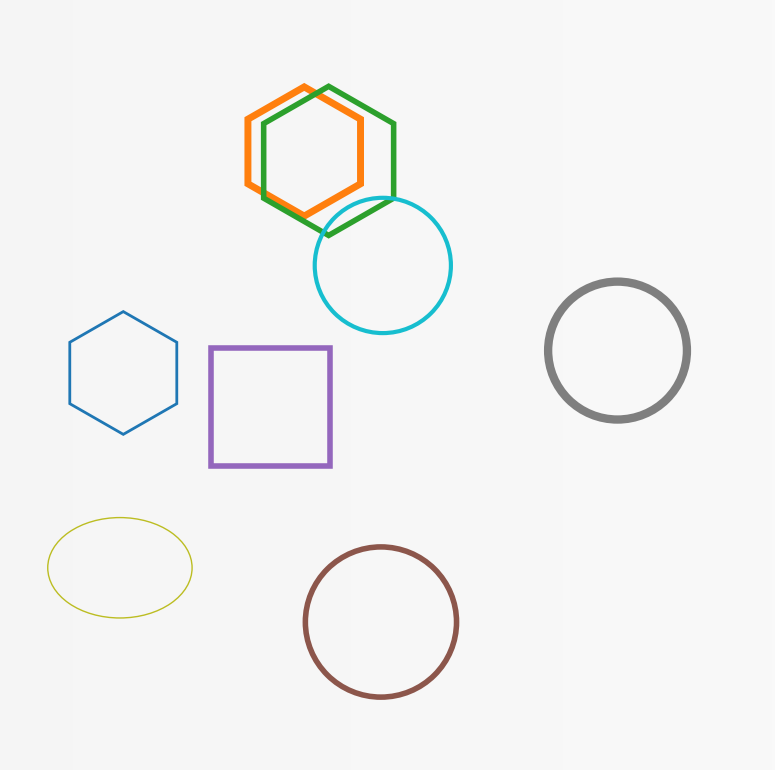[{"shape": "hexagon", "thickness": 1, "radius": 0.4, "center": [0.159, 0.516]}, {"shape": "hexagon", "thickness": 2.5, "radius": 0.42, "center": [0.393, 0.803]}, {"shape": "hexagon", "thickness": 2, "radius": 0.48, "center": [0.424, 0.791]}, {"shape": "square", "thickness": 2, "radius": 0.38, "center": [0.349, 0.471]}, {"shape": "circle", "thickness": 2, "radius": 0.49, "center": [0.492, 0.192]}, {"shape": "circle", "thickness": 3, "radius": 0.45, "center": [0.797, 0.545]}, {"shape": "oval", "thickness": 0.5, "radius": 0.47, "center": [0.155, 0.263]}, {"shape": "circle", "thickness": 1.5, "radius": 0.44, "center": [0.494, 0.655]}]